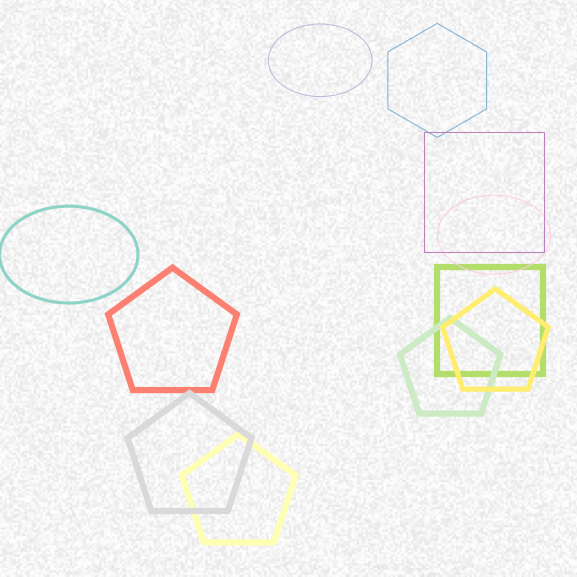[{"shape": "oval", "thickness": 1.5, "radius": 0.6, "center": [0.119, 0.558]}, {"shape": "pentagon", "thickness": 3, "radius": 0.52, "center": [0.413, 0.144]}, {"shape": "oval", "thickness": 0.5, "radius": 0.45, "center": [0.555, 0.895]}, {"shape": "pentagon", "thickness": 3, "radius": 0.59, "center": [0.299, 0.419]}, {"shape": "hexagon", "thickness": 0.5, "radius": 0.49, "center": [0.757, 0.86]}, {"shape": "square", "thickness": 3, "radius": 0.46, "center": [0.848, 0.444]}, {"shape": "oval", "thickness": 0.5, "radius": 0.49, "center": [0.855, 0.593]}, {"shape": "pentagon", "thickness": 3, "radius": 0.56, "center": [0.328, 0.206]}, {"shape": "square", "thickness": 0.5, "radius": 0.52, "center": [0.838, 0.667]}, {"shape": "pentagon", "thickness": 3, "radius": 0.46, "center": [0.78, 0.357]}, {"shape": "pentagon", "thickness": 2.5, "radius": 0.48, "center": [0.858, 0.403]}]